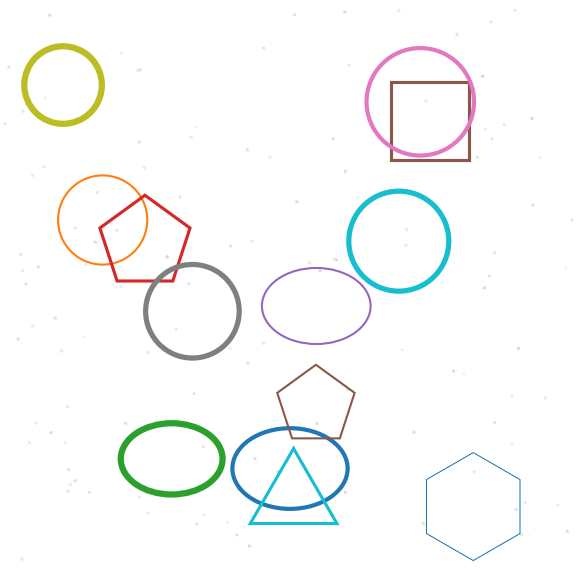[{"shape": "hexagon", "thickness": 0.5, "radius": 0.47, "center": [0.819, 0.122]}, {"shape": "oval", "thickness": 2, "radius": 0.5, "center": [0.502, 0.188]}, {"shape": "circle", "thickness": 1, "radius": 0.39, "center": [0.178, 0.618]}, {"shape": "oval", "thickness": 3, "radius": 0.44, "center": [0.297, 0.205]}, {"shape": "pentagon", "thickness": 1.5, "radius": 0.41, "center": [0.251, 0.579]}, {"shape": "oval", "thickness": 1, "radius": 0.47, "center": [0.548, 0.469]}, {"shape": "square", "thickness": 1.5, "radius": 0.34, "center": [0.744, 0.789]}, {"shape": "pentagon", "thickness": 1, "radius": 0.35, "center": [0.547, 0.297]}, {"shape": "circle", "thickness": 2, "radius": 0.47, "center": [0.728, 0.823]}, {"shape": "circle", "thickness": 2.5, "radius": 0.41, "center": [0.333, 0.46]}, {"shape": "circle", "thickness": 3, "radius": 0.34, "center": [0.109, 0.852]}, {"shape": "triangle", "thickness": 1.5, "radius": 0.43, "center": [0.508, 0.136]}, {"shape": "circle", "thickness": 2.5, "radius": 0.43, "center": [0.691, 0.582]}]